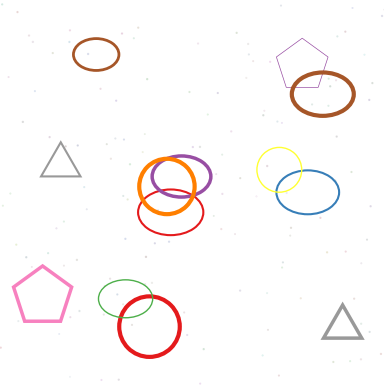[{"shape": "oval", "thickness": 1.5, "radius": 0.42, "center": [0.443, 0.449]}, {"shape": "circle", "thickness": 3, "radius": 0.39, "center": [0.388, 0.152]}, {"shape": "oval", "thickness": 1.5, "radius": 0.41, "center": [0.799, 0.5]}, {"shape": "oval", "thickness": 1, "radius": 0.35, "center": [0.326, 0.224]}, {"shape": "pentagon", "thickness": 0.5, "radius": 0.35, "center": [0.785, 0.83]}, {"shape": "oval", "thickness": 2.5, "radius": 0.38, "center": [0.471, 0.542]}, {"shape": "circle", "thickness": 3, "radius": 0.36, "center": [0.434, 0.516]}, {"shape": "circle", "thickness": 1, "radius": 0.29, "center": [0.725, 0.559]}, {"shape": "oval", "thickness": 2, "radius": 0.3, "center": [0.25, 0.858]}, {"shape": "oval", "thickness": 3, "radius": 0.4, "center": [0.838, 0.755]}, {"shape": "pentagon", "thickness": 2.5, "radius": 0.4, "center": [0.111, 0.23]}, {"shape": "triangle", "thickness": 2.5, "radius": 0.29, "center": [0.89, 0.15]}, {"shape": "triangle", "thickness": 1.5, "radius": 0.3, "center": [0.158, 0.571]}]